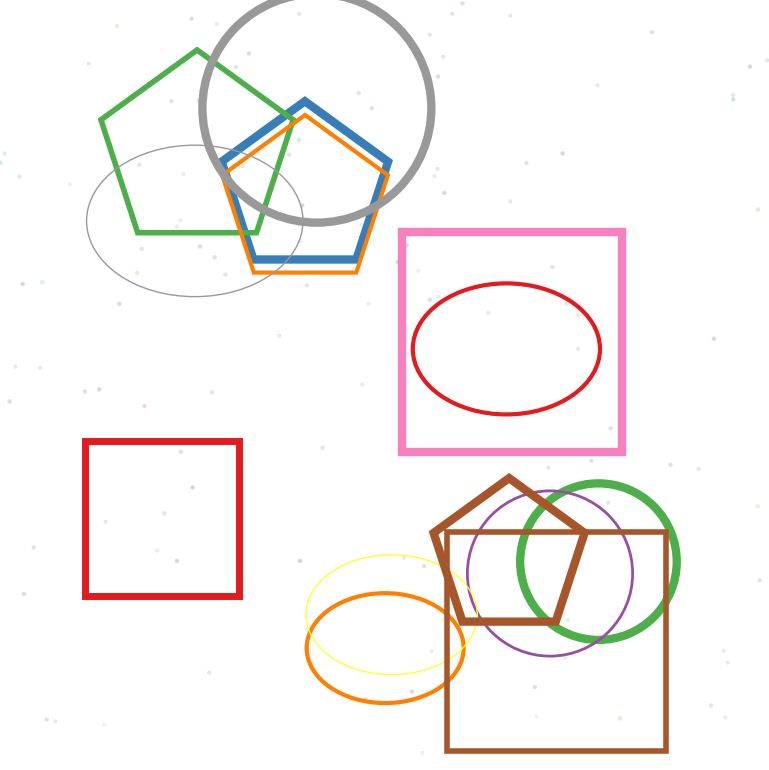[{"shape": "square", "thickness": 2.5, "radius": 0.5, "center": [0.21, 0.327]}, {"shape": "oval", "thickness": 1.5, "radius": 0.61, "center": [0.658, 0.547]}, {"shape": "pentagon", "thickness": 3, "radius": 0.57, "center": [0.396, 0.755]}, {"shape": "circle", "thickness": 3, "radius": 0.51, "center": [0.777, 0.271]}, {"shape": "pentagon", "thickness": 2, "radius": 0.66, "center": [0.256, 0.804]}, {"shape": "circle", "thickness": 1, "radius": 0.54, "center": [0.714, 0.255]}, {"shape": "oval", "thickness": 1.5, "radius": 0.51, "center": [0.5, 0.158]}, {"shape": "pentagon", "thickness": 1.5, "radius": 0.57, "center": [0.396, 0.738]}, {"shape": "oval", "thickness": 0.5, "radius": 0.56, "center": [0.509, 0.202]}, {"shape": "square", "thickness": 2, "radius": 0.71, "center": [0.723, 0.167]}, {"shape": "pentagon", "thickness": 3, "radius": 0.52, "center": [0.661, 0.276]}, {"shape": "square", "thickness": 3, "radius": 0.72, "center": [0.665, 0.556]}, {"shape": "oval", "thickness": 0.5, "radius": 0.7, "center": [0.253, 0.713]}, {"shape": "circle", "thickness": 3, "radius": 0.74, "center": [0.412, 0.86]}]